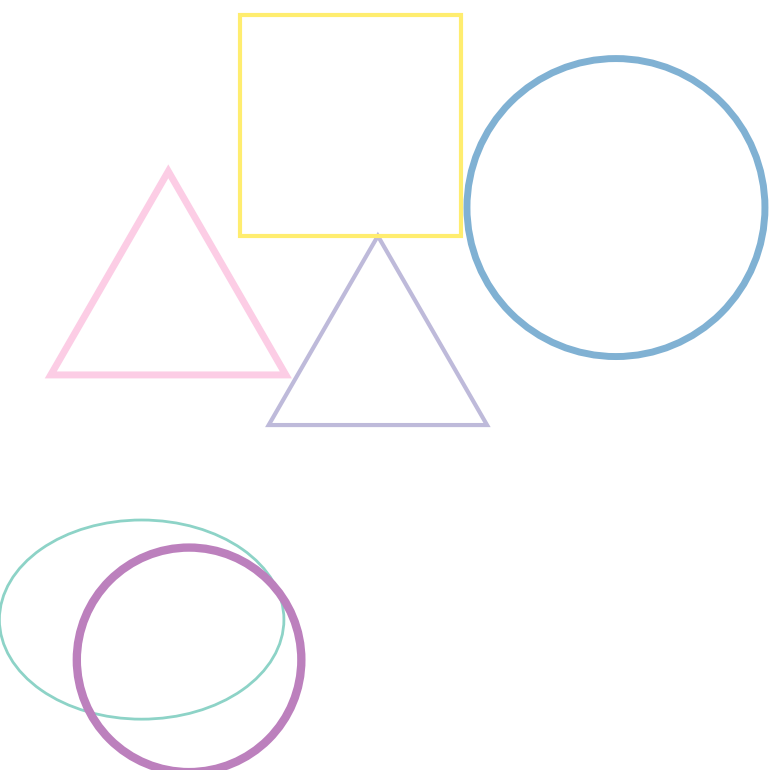[{"shape": "oval", "thickness": 1, "radius": 0.92, "center": [0.184, 0.195]}, {"shape": "triangle", "thickness": 1.5, "radius": 0.82, "center": [0.491, 0.53]}, {"shape": "circle", "thickness": 2.5, "radius": 0.97, "center": [0.8, 0.73]}, {"shape": "triangle", "thickness": 2.5, "radius": 0.88, "center": [0.219, 0.601]}, {"shape": "circle", "thickness": 3, "radius": 0.73, "center": [0.246, 0.143]}, {"shape": "square", "thickness": 1.5, "radius": 0.72, "center": [0.455, 0.837]}]